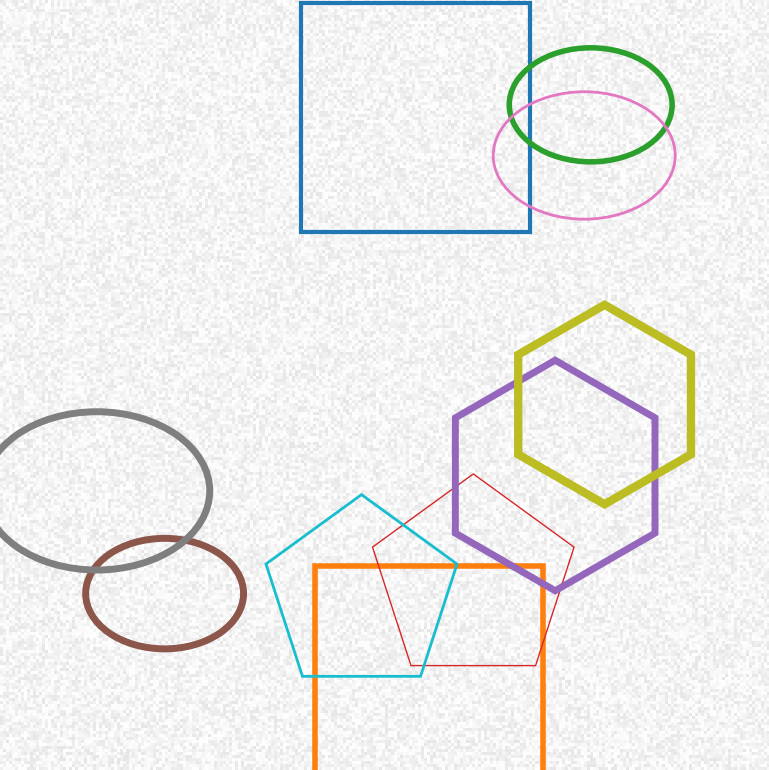[{"shape": "square", "thickness": 1.5, "radius": 0.74, "center": [0.54, 0.848]}, {"shape": "square", "thickness": 2, "radius": 0.74, "center": [0.557, 0.117]}, {"shape": "oval", "thickness": 2, "radius": 0.53, "center": [0.767, 0.864]}, {"shape": "pentagon", "thickness": 0.5, "radius": 0.69, "center": [0.615, 0.247]}, {"shape": "hexagon", "thickness": 2.5, "radius": 0.75, "center": [0.721, 0.382]}, {"shape": "oval", "thickness": 2.5, "radius": 0.51, "center": [0.214, 0.229]}, {"shape": "oval", "thickness": 1, "radius": 0.59, "center": [0.759, 0.798]}, {"shape": "oval", "thickness": 2.5, "radius": 0.73, "center": [0.126, 0.362]}, {"shape": "hexagon", "thickness": 3, "radius": 0.65, "center": [0.785, 0.475]}, {"shape": "pentagon", "thickness": 1, "radius": 0.65, "center": [0.469, 0.227]}]